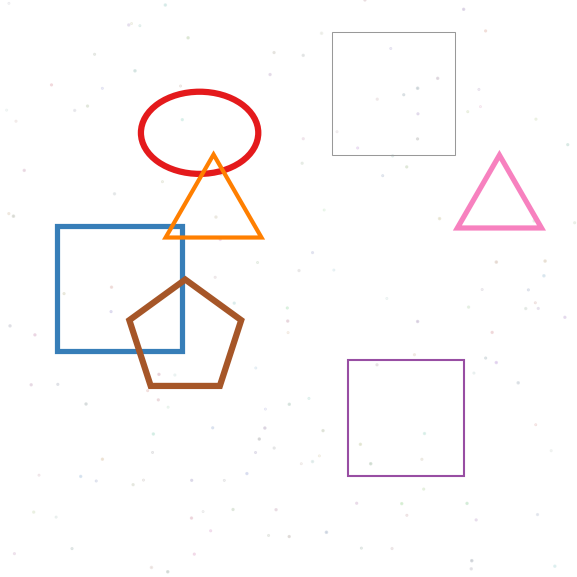[{"shape": "oval", "thickness": 3, "radius": 0.51, "center": [0.346, 0.769]}, {"shape": "square", "thickness": 2.5, "radius": 0.54, "center": [0.207, 0.499]}, {"shape": "square", "thickness": 1, "radius": 0.5, "center": [0.703, 0.275]}, {"shape": "triangle", "thickness": 2, "radius": 0.48, "center": [0.37, 0.636]}, {"shape": "pentagon", "thickness": 3, "radius": 0.51, "center": [0.321, 0.413]}, {"shape": "triangle", "thickness": 2.5, "radius": 0.42, "center": [0.865, 0.646]}, {"shape": "square", "thickness": 0.5, "radius": 0.53, "center": [0.681, 0.837]}]